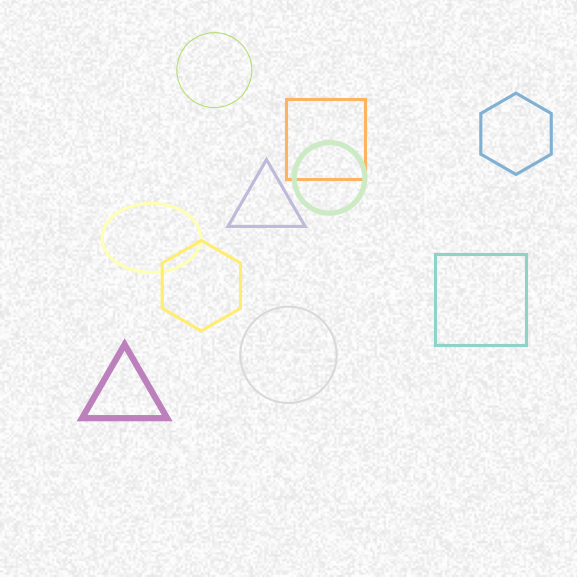[{"shape": "square", "thickness": 1.5, "radius": 0.39, "center": [0.832, 0.481]}, {"shape": "oval", "thickness": 1.5, "radius": 0.43, "center": [0.262, 0.587]}, {"shape": "triangle", "thickness": 1.5, "radius": 0.39, "center": [0.461, 0.646]}, {"shape": "hexagon", "thickness": 1.5, "radius": 0.35, "center": [0.894, 0.767]}, {"shape": "square", "thickness": 1.5, "radius": 0.34, "center": [0.564, 0.758]}, {"shape": "circle", "thickness": 0.5, "radius": 0.32, "center": [0.371, 0.878]}, {"shape": "circle", "thickness": 1, "radius": 0.42, "center": [0.5, 0.385]}, {"shape": "triangle", "thickness": 3, "radius": 0.43, "center": [0.216, 0.318]}, {"shape": "circle", "thickness": 2.5, "radius": 0.31, "center": [0.571, 0.691]}, {"shape": "hexagon", "thickness": 1.5, "radius": 0.39, "center": [0.349, 0.504]}]